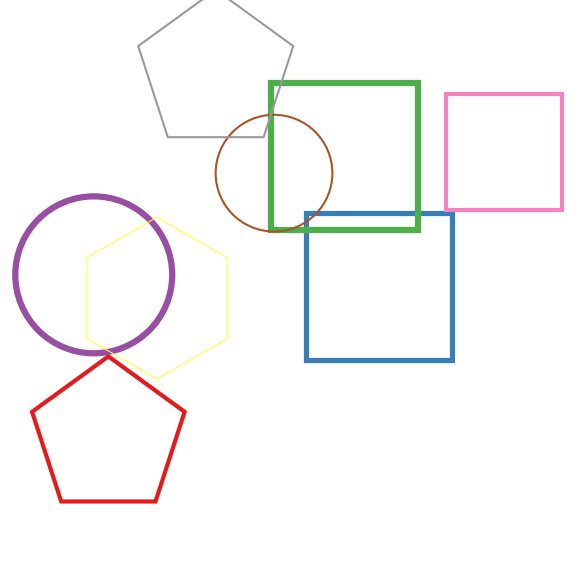[{"shape": "pentagon", "thickness": 2, "radius": 0.69, "center": [0.188, 0.243]}, {"shape": "square", "thickness": 2.5, "radius": 0.63, "center": [0.656, 0.503]}, {"shape": "square", "thickness": 3, "radius": 0.64, "center": [0.597, 0.727]}, {"shape": "circle", "thickness": 3, "radius": 0.68, "center": [0.162, 0.523]}, {"shape": "hexagon", "thickness": 0.5, "radius": 0.7, "center": [0.272, 0.483]}, {"shape": "circle", "thickness": 1, "radius": 0.51, "center": [0.474, 0.699]}, {"shape": "square", "thickness": 2, "radius": 0.5, "center": [0.872, 0.736]}, {"shape": "pentagon", "thickness": 1, "radius": 0.71, "center": [0.374, 0.876]}]